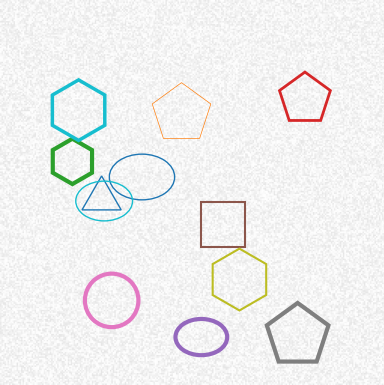[{"shape": "oval", "thickness": 1, "radius": 0.42, "center": [0.369, 0.54]}, {"shape": "triangle", "thickness": 1, "radius": 0.29, "center": [0.264, 0.484]}, {"shape": "pentagon", "thickness": 0.5, "radius": 0.4, "center": [0.471, 0.705]}, {"shape": "hexagon", "thickness": 3, "radius": 0.29, "center": [0.188, 0.581]}, {"shape": "pentagon", "thickness": 2, "radius": 0.35, "center": [0.792, 0.743]}, {"shape": "oval", "thickness": 3, "radius": 0.34, "center": [0.523, 0.124]}, {"shape": "square", "thickness": 1.5, "radius": 0.29, "center": [0.579, 0.418]}, {"shape": "circle", "thickness": 3, "radius": 0.35, "center": [0.29, 0.22]}, {"shape": "pentagon", "thickness": 3, "radius": 0.42, "center": [0.773, 0.129]}, {"shape": "hexagon", "thickness": 1.5, "radius": 0.4, "center": [0.622, 0.274]}, {"shape": "hexagon", "thickness": 2.5, "radius": 0.39, "center": [0.204, 0.714]}, {"shape": "oval", "thickness": 1, "radius": 0.37, "center": [0.271, 0.478]}]